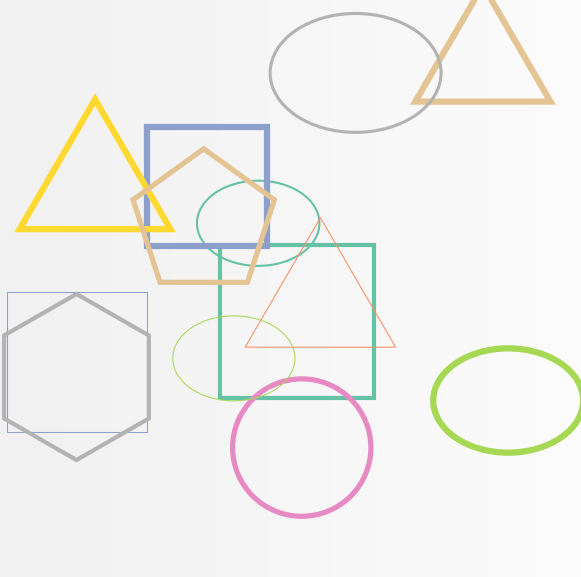[{"shape": "square", "thickness": 2, "radius": 0.66, "center": [0.511, 0.443]}, {"shape": "oval", "thickness": 1, "radius": 0.53, "center": [0.444, 0.612]}, {"shape": "triangle", "thickness": 0.5, "radius": 0.75, "center": [0.551, 0.473]}, {"shape": "square", "thickness": 0.5, "radius": 0.61, "center": [0.132, 0.372]}, {"shape": "square", "thickness": 3, "radius": 0.52, "center": [0.355, 0.676]}, {"shape": "circle", "thickness": 2.5, "radius": 0.59, "center": [0.519, 0.224]}, {"shape": "oval", "thickness": 3, "radius": 0.64, "center": [0.874, 0.306]}, {"shape": "oval", "thickness": 0.5, "radius": 0.53, "center": [0.402, 0.379]}, {"shape": "triangle", "thickness": 3, "radius": 0.75, "center": [0.164, 0.677]}, {"shape": "pentagon", "thickness": 2.5, "radius": 0.64, "center": [0.35, 0.614]}, {"shape": "triangle", "thickness": 3, "radius": 0.67, "center": [0.831, 0.89]}, {"shape": "hexagon", "thickness": 2, "radius": 0.72, "center": [0.132, 0.346]}, {"shape": "oval", "thickness": 1.5, "radius": 0.74, "center": [0.612, 0.873]}]